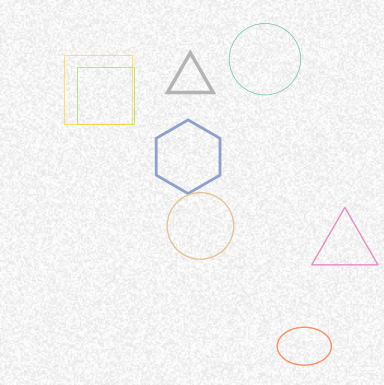[{"shape": "circle", "thickness": 0.5, "radius": 0.46, "center": [0.688, 0.846]}, {"shape": "oval", "thickness": 1, "radius": 0.35, "center": [0.79, 0.101]}, {"shape": "hexagon", "thickness": 2, "radius": 0.48, "center": [0.489, 0.593]}, {"shape": "triangle", "thickness": 1, "radius": 0.5, "center": [0.896, 0.362]}, {"shape": "square", "thickness": 0.5, "radius": 0.37, "center": [0.273, 0.751]}, {"shape": "square", "thickness": 0.5, "radius": 0.44, "center": [0.255, 0.768]}, {"shape": "circle", "thickness": 1, "radius": 0.43, "center": [0.521, 0.413]}, {"shape": "triangle", "thickness": 2.5, "radius": 0.34, "center": [0.494, 0.794]}]